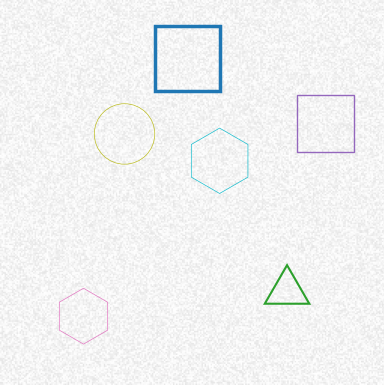[{"shape": "square", "thickness": 2.5, "radius": 0.42, "center": [0.486, 0.848]}, {"shape": "triangle", "thickness": 1.5, "radius": 0.33, "center": [0.746, 0.244]}, {"shape": "square", "thickness": 1, "radius": 0.37, "center": [0.844, 0.679]}, {"shape": "hexagon", "thickness": 0.5, "radius": 0.36, "center": [0.217, 0.179]}, {"shape": "circle", "thickness": 0.5, "radius": 0.39, "center": [0.323, 0.652]}, {"shape": "hexagon", "thickness": 0.5, "radius": 0.42, "center": [0.57, 0.582]}]